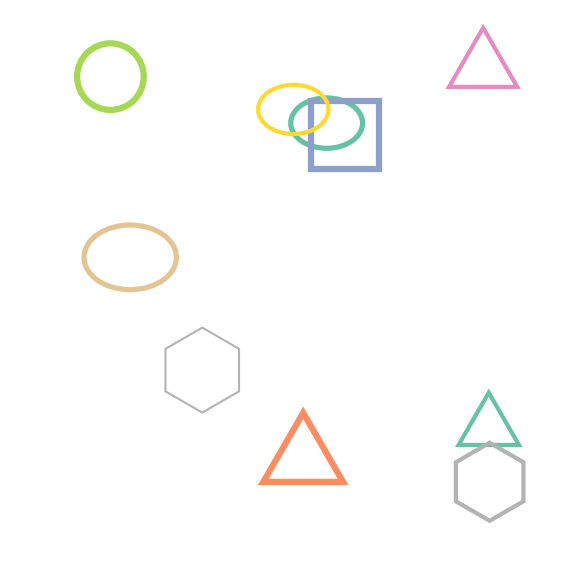[{"shape": "triangle", "thickness": 2, "radius": 0.3, "center": [0.846, 0.259]}, {"shape": "oval", "thickness": 2.5, "radius": 0.31, "center": [0.566, 0.786]}, {"shape": "triangle", "thickness": 3, "radius": 0.4, "center": [0.525, 0.205]}, {"shape": "square", "thickness": 3, "radius": 0.29, "center": [0.598, 0.765]}, {"shape": "triangle", "thickness": 2, "radius": 0.34, "center": [0.837, 0.883]}, {"shape": "circle", "thickness": 3, "radius": 0.29, "center": [0.191, 0.866]}, {"shape": "oval", "thickness": 2, "radius": 0.3, "center": [0.508, 0.81]}, {"shape": "oval", "thickness": 2.5, "radius": 0.4, "center": [0.225, 0.554]}, {"shape": "hexagon", "thickness": 2, "radius": 0.34, "center": [0.848, 0.165]}, {"shape": "hexagon", "thickness": 1, "radius": 0.37, "center": [0.35, 0.358]}]